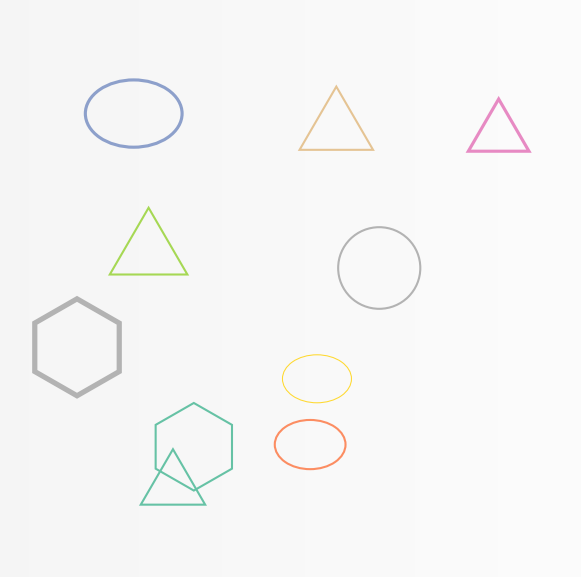[{"shape": "hexagon", "thickness": 1, "radius": 0.38, "center": [0.333, 0.226]}, {"shape": "triangle", "thickness": 1, "radius": 0.32, "center": [0.298, 0.157]}, {"shape": "oval", "thickness": 1, "radius": 0.3, "center": [0.534, 0.229]}, {"shape": "oval", "thickness": 1.5, "radius": 0.42, "center": [0.23, 0.802]}, {"shape": "triangle", "thickness": 1.5, "radius": 0.3, "center": [0.858, 0.767]}, {"shape": "triangle", "thickness": 1, "radius": 0.39, "center": [0.256, 0.562]}, {"shape": "oval", "thickness": 0.5, "radius": 0.3, "center": [0.545, 0.343]}, {"shape": "triangle", "thickness": 1, "radius": 0.36, "center": [0.579, 0.776]}, {"shape": "hexagon", "thickness": 2.5, "radius": 0.42, "center": [0.132, 0.398]}, {"shape": "circle", "thickness": 1, "radius": 0.35, "center": [0.652, 0.535]}]